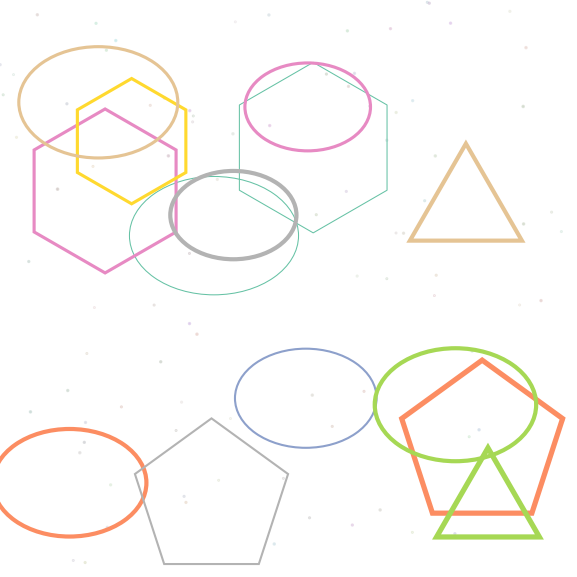[{"shape": "oval", "thickness": 0.5, "radius": 0.73, "center": [0.371, 0.591]}, {"shape": "hexagon", "thickness": 0.5, "radius": 0.74, "center": [0.542, 0.744]}, {"shape": "pentagon", "thickness": 2.5, "radius": 0.73, "center": [0.835, 0.229]}, {"shape": "oval", "thickness": 2, "radius": 0.67, "center": [0.12, 0.163]}, {"shape": "oval", "thickness": 1, "radius": 0.61, "center": [0.529, 0.31]}, {"shape": "oval", "thickness": 1.5, "radius": 0.54, "center": [0.533, 0.814]}, {"shape": "hexagon", "thickness": 1.5, "radius": 0.71, "center": [0.182, 0.668]}, {"shape": "oval", "thickness": 2, "radius": 0.7, "center": [0.789, 0.298]}, {"shape": "triangle", "thickness": 2.5, "radius": 0.51, "center": [0.845, 0.121]}, {"shape": "hexagon", "thickness": 1.5, "radius": 0.54, "center": [0.228, 0.755]}, {"shape": "triangle", "thickness": 2, "radius": 0.56, "center": [0.807, 0.638]}, {"shape": "oval", "thickness": 1.5, "radius": 0.69, "center": [0.17, 0.822]}, {"shape": "pentagon", "thickness": 1, "radius": 0.7, "center": [0.366, 0.135]}, {"shape": "oval", "thickness": 2, "radius": 0.55, "center": [0.404, 0.627]}]